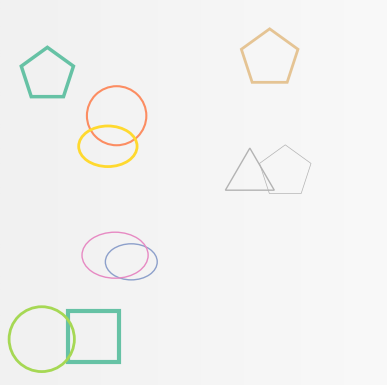[{"shape": "square", "thickness": 3, "radius": 0.33, "center": [0.241, 0.127]}, {"shape": "pentagon", "thickness": 2.5, "radius": 0.35, "center": [0.122, 0.806]}, {"shape": "circle", "thickness": 1.5, "radius": 0.38, "center": [0.301, 0.699]}, {"shape": "oval", "thickness": 1, "radius": 0.33, "center": [0.339, 0.32]}, {"shape": "oval", "thickness": 1, "radius": 0.43, "center": [0.297, 0.337]}, {"shape": "circle", "thickness": 2, "radius": 0.42, "center": [0.108, 0.119]}, {"shape": "oval", "thickness": 2, "radius": 0.38, "center": [0.278, 0.62]}, {"shape": "pentagon", "thickness": 2, "radius": 0.38, "center": [0.696, 0.848]}, {"shape": "pentagon", "thickness": 0.5, "radius": 0.35, "center": [0.736, 0.554]}, {"shape": "triangle", "thickness": 1, "radius": 0.36, "center": [0.645, 0.542]}]